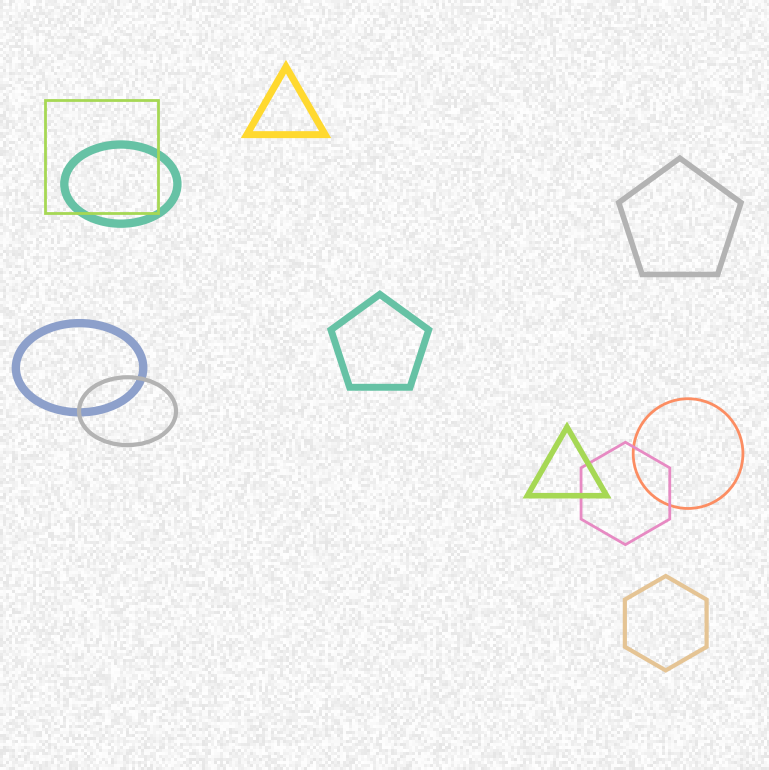[{"shape": "pentagon", "thickness": 2.5, "radius": 0.33, "center": [0.493, 0.551]}, {"shape": "oval", "thickness": 3, "radius": 0.37, "center": [0.157, 0.761]}, {"shape": "circle", "thickness": 1, "radius": 0.36, "center": [0.894, 0.411]}, {"shape": "oval", "thickness": 3, "radius": 0.41, "center": [0.103, 0.522]}, {"shape": "hexagon", "thickness": 1, "radius": 0.33, "center": [0.812, 0.359]}, {"shape": "triangle", "thickness": 2, "radius": 0.3, "center": [0.736, 0.386]}, {"shape": "square", "thickness": 1, "radius": 0.37, "center": [0.131, 0.797]}, {"shape": "triangle", "thickness": 2.5, "radius": 0.29, "center": [0.371, 0.855]}, {"shape": "hexagon", "thickness": 1.5, "radius": 0.31, "center": [0.865, 0.191]}, {"shape": "pentagon", "thickness": 2, "radius": 0.42, "center": [0.883, 0.711]}, {"shape": "oval", "thickness": 1.5, "radius": 0.31, "center": [0.166, 0.466]}]